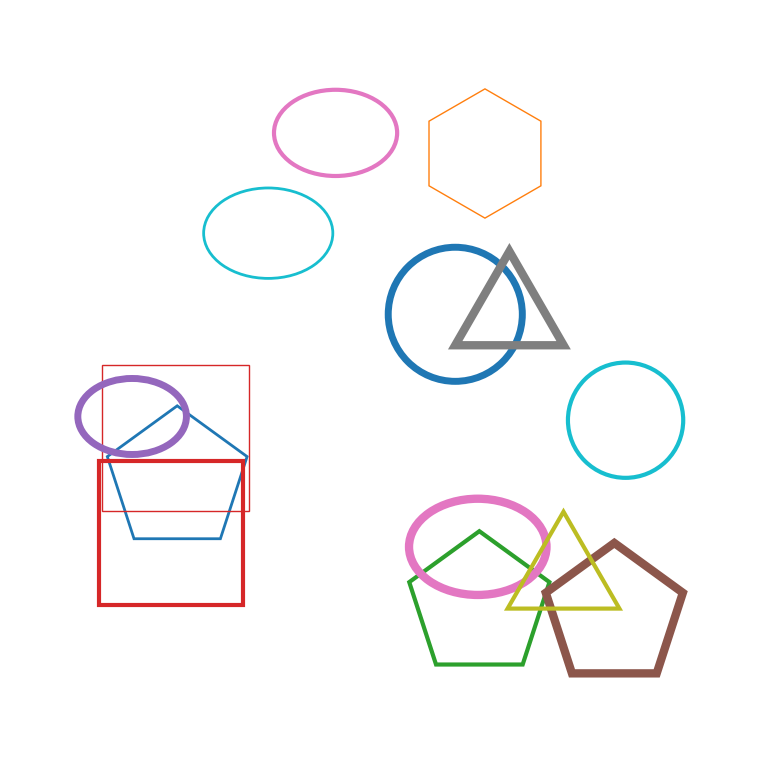[{"shape": "circle", "thickness": 2.5, "radius": 0.44, "center": [0.591, 0.592]}, {"shape": "pentagon", "thickness": 1, "radius": 0.48, "center": [0.23, 0.378]}, {"shape": "hexagon", "thickness": 0.5, "radius": 0.42, "center": [0.63, 0.801]}, {"shape": "pentagon", "thickness": 1.5, "radius": 0.48, "center": [0.623, 0.214]}, {"shape": "square", "thickness": 0.5, "radius": 0.48, "center": [0.228, 0.431]}, {"shape": "square", "thickness": 1.5, "radius": 0.47, "center": [0.222, 0.308]}, {"shape": "oval", "thickness": 2.5, "radius": 0.35, "center": [0.172, 0.459]}, {"shape": "pentagon", "thickness": 3, "radius": 0.47, "center": [0.798, 0.201]}, {"shape": "oval", "thickness": 3, "radius": 0.45, "center": [0.62, 0.29]}, {"shape": "oval", "thickness": 1.5, "radius": 0.4, "center": [0.436, 0.827]}, {"shape": "triangle", "thickness": 3, "radius": 0.41, "center": [0.662, 0.592]}, {"shape": "triangle", "thickness": 1.5, "radius": 0.42, "center": [0.732, 0.252]}, {"shape": "circle", "thickness": 1.5, "radius": 0.37, "center": [0.812, 0.454]}, {"shape": "oval", "thickness": 1, "radius": 0.42, "center": [0.348, 0.697]}]